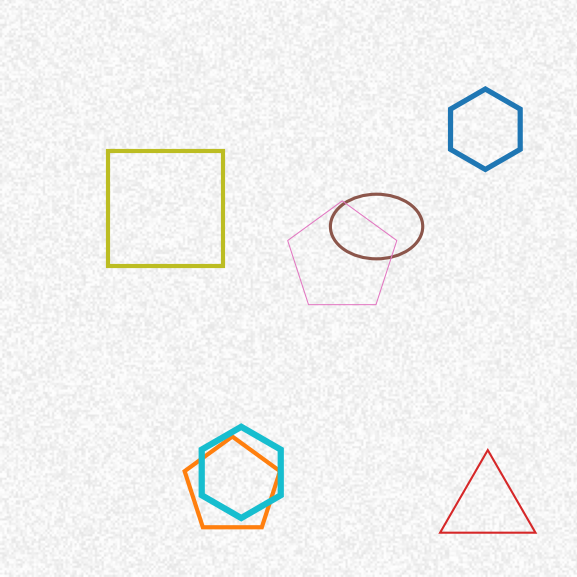[{"shape": "hexagon", "thickness": 2.5, "radius": 0.35, "center": [0.84, 0.775]}, {"shape": "pentagon", "thickness": 2, "radius": 0.43, "center": [0.402, 0.156]}, {"shape": "triangle", "thickness": 1, "radius": 0.48, "center": [0.845, 0.124]}, {"shape": "oval", "thickness": 1.5, "radius": 0.4, "center": [0.652, 0.607]}, {"shape": "pentagon", "thickness": 0.5, "radius": 0.5, "center": [0.593, 0.552]}, {"shape": "square", "thickness": 2, "radius": 0.5, "center": [0.287, 0.638]}, {"shape": "hexagon", "thickness": 3, "radius": 0.4, "center": [0.418, 0.181]}]